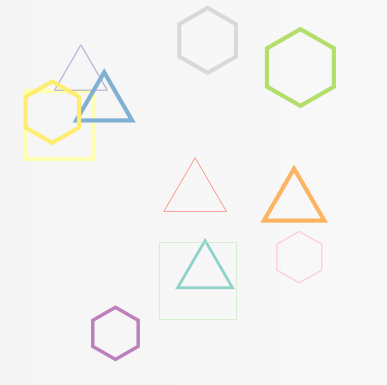[{"shape": "triangle", "thickness": 2, "radius": 0.41, "center": [0.529, 0.293]}, {"shape": "square", "thickness": 3, "radius": 0.44, "center": [0.152, 0.675]}, {"shape": "triangle", "thickness": 1, "radius": 0.39, "center": [0.209, 0.805]}, {"shape": "triangle", "thickness": 0.5, "radius": 0.47, "center": [0.504, 0.497]}, {"shape": "triangle", "thickness": 3, "radius": 0.42, "center": [0.269, 0.729]}, {"shape": "triangle", "thickness": 3, "radius": 0.45, "center": [0.759, 0.472]}, {"shape": "hexagon", "thickness": 3, "radius": 0.5, "center": [0.775, 0.825]}, {"shape": "hexagon", "thickness": 1, "radius": 0.33, "center": [0.772, 0.332]}, {"shape": "hexagon", "thickness": 3, "radius": 0.42, "center": [0.536, 0.895]}, {"shape": "hexagon", "thickness": 2.5, "radius": 0.34, "center": [0.298, 0.134]}, {"shape": "square", "thickness": 0.5, "radius": 0.5, "center": [0.509, 0.272]}, {"shape": "hexagon", "thickness": 3, "radius": 0.4, "center": [0.135, 0.709]}]